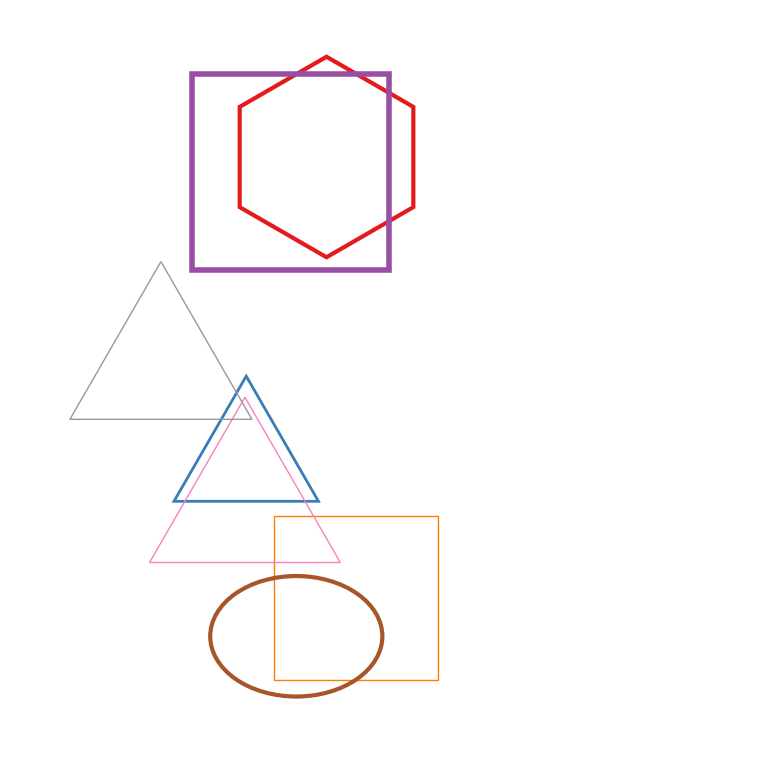[{"shape": "hexagon", "thickness": 1.5, "radius": 0.65, "center": [0.424, 0.796]}, {"shape": "triangle", "thickness": 1, "radius": 0.54, "center": [0.32, 0.403]}, {"shape": "square", "thickness": 2, "radius": 0.64, "center": [0.378, 0.776]}, {"shape": "square", "thickness": 0.5, "radius": 0.53, "center": [0.462, 0.223]}, {"shape": "oval", "thickness": 1.5, "radius": 0.56, "center": [0.385, 0.174]}, {"shape": "triangle", "thickness": 0.5, "radius": 0.72, "center": [0.318, 0.341]}, {"shape": "triangle", "thickness": 0.5, "radius": 0.68, "center": [0.209, 0.524]}]